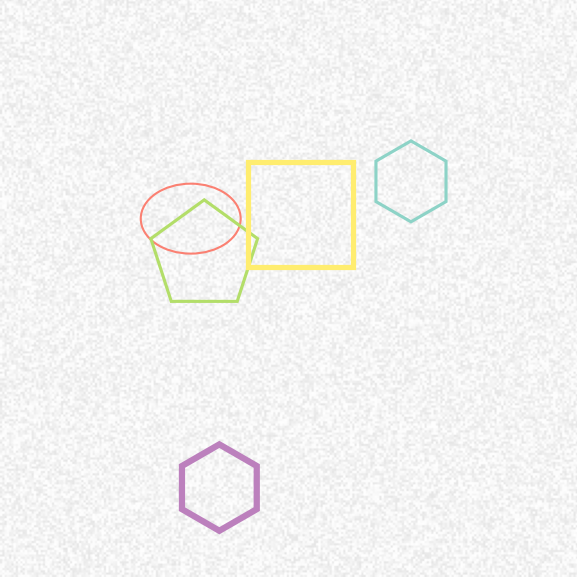[{"shape": "hexagon", "thickness": 1.5, "radius": 0.35, "center": [0.712, 0.685]}, {"shape": "oval", "thickness": 1, "radius": 0.43, "center": [0.33, 0.621]}, {"shape": "pentagon", "thickness": 1.5, "radius": 0.49, "center": [0.354, 0.556]}, {"shape": "hexagon", "thickness": 3, "radius": 0.37, "center": [0.38, 0.155]}, {"shape": "square", "thickness": 2.5, "radius": 0.45, "center": [0.52, 0.628]}]